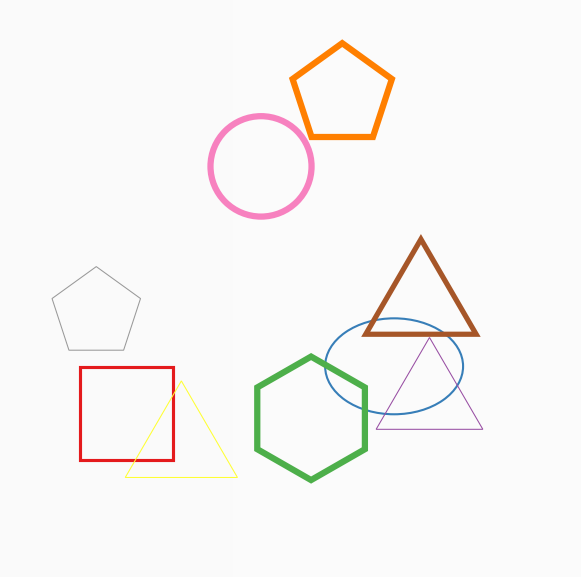[{"shape": "square", "thickness": 1.5, "radius": 0.4, "center": [0.218, 0.283]}, {"shape": "oval", "thickness": 1, "radius": 0.59, "center": [0.678, 0.365]}, {"shape": "hexagon", "thickness": 3, "radius": 0.53, "center": [0.535, 0.275]}, {"shape": "triangle", "thickness": 0.5, "radius": 0.53, "center": [0.739, 0.309]}, {"shape": "pentagon", "thickness": 3, "radius": 0.45, "center": [0.589, 0.835]}, {"shape": "triangle", "thickness": 0.5, "radius": 0.56, "center": [0.312, 0.228]}, {"shape": "triangle", "thickness": 2.5, "radius": 0.55, "center": [0.724, 0.475]}, {"shape": "circle", "thickness": 3, "radius": 0.43, "center": [0.449, 0.711]}, {"shape": "pentagon", "thickness": 0.5, "radius": 0.4, "center": [0.166, 0.457]}]